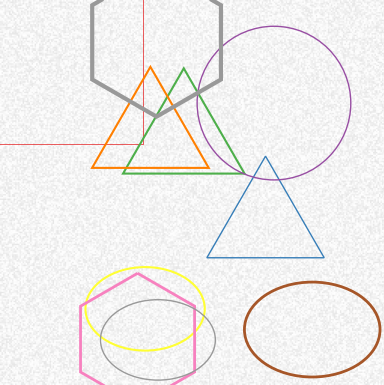[{"shape": "square", "thickness": 0.5, "radius": 0.96, "center": [0.181, 0.817]}, {"shape": "triangle", "thickness": 1, "radius": 0.88, "center": [0.69, 0.418]}, {"shape": "triangle", "thickness": 1.5, "radius": 0.91, "center": [0.477, 0.64]}, {"shape": "circle", "thickness": 1, "radius": 1.0, "center": [0.712, 0.732]}, {"shape": "triangle", "thickness": 1.5, "radius": 0.87, "center": [0.391, 0.651]}, {"shape": "oval", "thickness": 1.5, "radius": 0.77, "center": [0.377, 0.198]}, {"shape": "oval", "thickness": 2, "radius": 0.88, "center": [0.811, 0.144]}, {"shape": "hexagon", "thickness": 2, "radius": 0.86, "center": [0.357, 0.119]}, {"shape": "hexagon", "thickness": 3, "radius": 0.97, "center": [0.407, 0.89]}, {"shape": "oval", "thickness": 1, "radius": 0.75, "center": [0.41, 0.117]}]